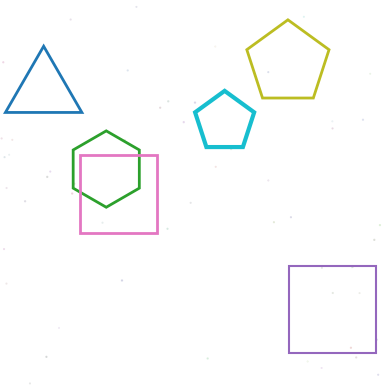[{"shape": "triangle", "thickness": 2, "radius": 0.57, "center": [0.113, 0.765]}, {"shape": "hexagon", "thickness": 2, "radius": 0.5, "center": [0.276, 0.561]}, {"shape": "square", "thickness": 1.5, "radius": 0.56, "center": [0.865, 0.195]}, {"shape": "square", "thickness": 2, "radius": 0.5, "center": [0.308, 0.496]}, {"shape": "pentagon", "thickness": 2, "radius": 0.56, "center": [0.748, 0.836]}, {"shape": "pentagon", "thickness": 3, "radius": 0.4, "center": [0.583, 0.683]}]